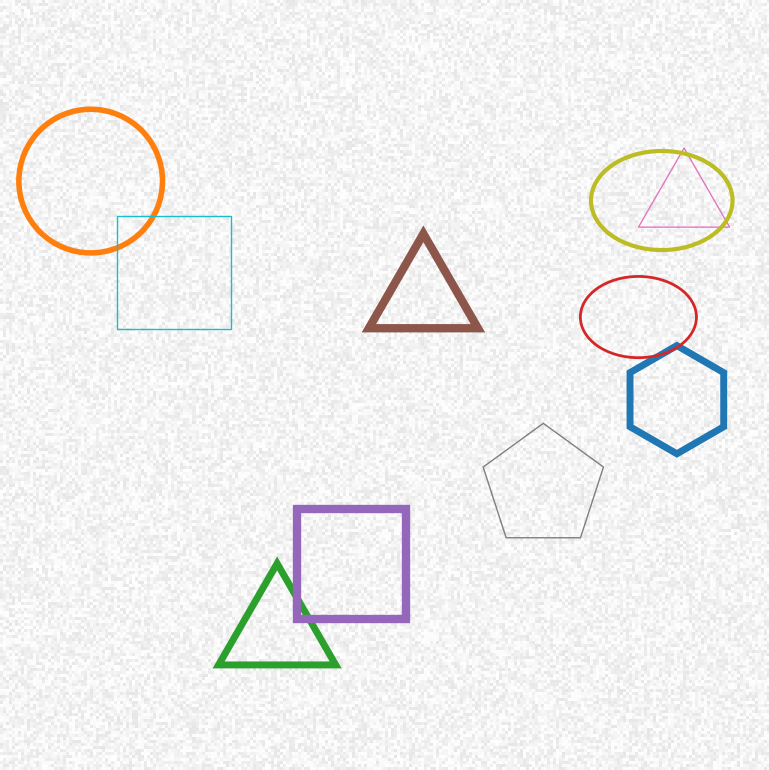[{"shape": "hexagon", "thickness": 2.5, "radius": 0.35, "center": [0.879, 0.481]}, {"shape": "circle", "thickness": 2, "radius": 0.47, "center": [0.118, 0.765]}, {"shape": "triangle", "thickness": 2.5, "radius": 0.44, "center": [0.36, 0.18]}, {"shape": "oval", "thickness": 1, "radius": 0.38, "center": [0.829, 0.588]}, {"shape": "square", "thickness": 3, "radius": 0.36, "center": [0.457, 0.268]}, {"shape": "triangle", "thickness": 3, "radius": 0.41, "center": [0.55, 0.615]}, {"shape": "triangle", "thickness": 0.5, "radius": 0.34, "center": [0.888, 0.739]}, {"shape": "pentagon", "thickness": 0.5, "radius": 0.41, "center": [0.706, 0.368]}, {"shape": "oval", "thickness": 1.5, "radius": 0.46, "center": [0.859, 0.74]}, {"shape": "square", "thickness": 0.5, "radius": 0.37, "center": [0.226, 0.646]}]